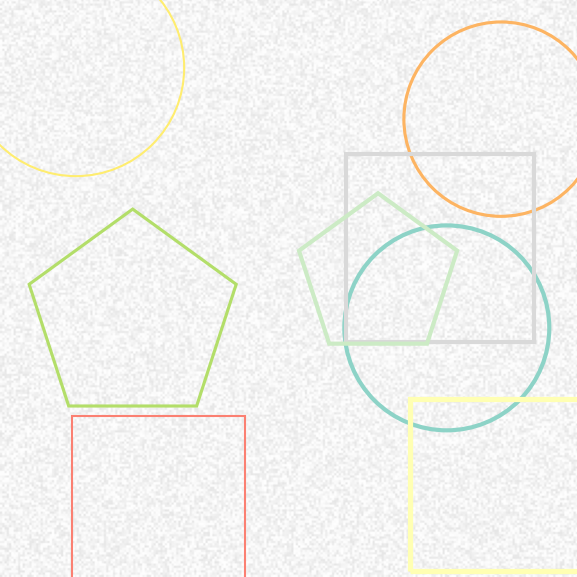[{"shape": "circle", "thickness": 2, "radius": 0.89, "center": [0.774, 0.431]}, {"shape": "square", "thickness": 2.5, "radius": 0.74, "center": [0.858, 0.159]}, {"shape": "square", "thickness": 1, "radius": 0.75, "center": [0.274, 0.129]}, {"shape": "circle", "thickness": 1.5, "radius": 0.84, "center": [0.868, 0.793]}, {"shape": "pentagon", "thickness": 1.5, "radius": 0.94, "center": [0.23, 0.449]}, {"shape": "square", "thickness": 2, "radius": 0.81, "center": [0.762, 0.569]}, {"shape": "pentagon", "thickness": 2, "radius": 0.72, "center": [0.655, 0.521]}, {"shape": "circle", "thickness": 1, "radius": 0.94, "center": [0.131, 0.882]}]